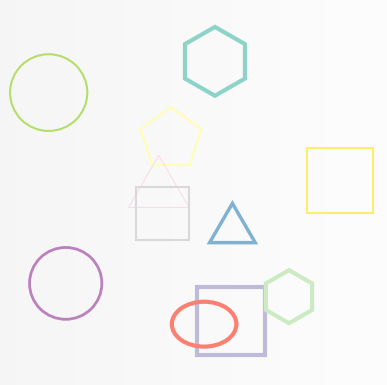[{"shape": "hexagon", "thickness": 3, "radius": 0.45, "center": [0.555, 0.841]}, {"shape": "pentagon", "thickness": 1.5, "radius": 0.41, "center": [0.441, 0.639]}, {"shape": "square", "thickness": 3, "radius": 0.44, "center": [0.597, 0.167]}, {"shape": "oval", "thickness": 3, "radius": 0.42, "center": [0.527, 0.158]}, {"shape": "triangle", "thickness": 2.5, "radius": 0.34, "center": [0.6, 0.404]}, {"shape": "circle", "thickness": 1.5, "radius": 0.5, "center": [0.126, 0.76]}, {"shape": "triangle", "thickness": 0.5, "radius": 0.45, "center": [0.41, 0.506]}, {"shape": "square", "thickness": 1.5, "radius": 0.34, "center": [0.419, 0.445]}, {"shape": "circle", "thickness": 2, "radius": 0.47, "center": [0.17, 0.264]}, {"shape": "hexagon", "thickness": 3, "radius": 0.34, "center": [0.746, 0.229]}, {"shape": "square", "thickness": 1.5, "radius": 0.42, "center": [0.877, 0.532]}]